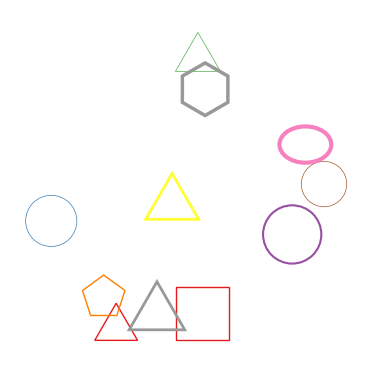[{"shape": "triangle", "thickness": 1, "radius": 0.32, "center": [0.302, 0.148]}, {"shape": "square", "thickness": 1, "radius": 0.35, "center": [0.525, 0.186]}, {"shape": "circle", "thickness": 0.5, "radius": 0.33, "center": [0.133, 0.426]}, {"shape": "triangle", "thickness": 0.5, "radius": 0.34, "center": [0.514, 0.848]}, {"shape": "circle", "thickness": 1.5, "radius": 0.38, "center": [0.759, 0.391]}, {"shape": "pentagon", "thickness": 1, "radius": 0.29, "center": [0.269, 0.228]}, {"shape": "triangle", "thickness": 2, "radius": 0.4, "center": [0.447, 0.47]}, {"shape": "circle", "thickness": 0.5, "radius": 0.29, "center": [0.842, 0.522]}, {"shape": "oval", "thickness": 3, "radius": 0.34, "center": [0.793, 0.625]}, {"shape": "triangle", "thickness": 2, "radius": 0.42, "center": [0.408, 0.185]}, {"shape": "hexagon", "thickness": 2.5, "radius": 0.34, "center": [0.533, 0.768]}]